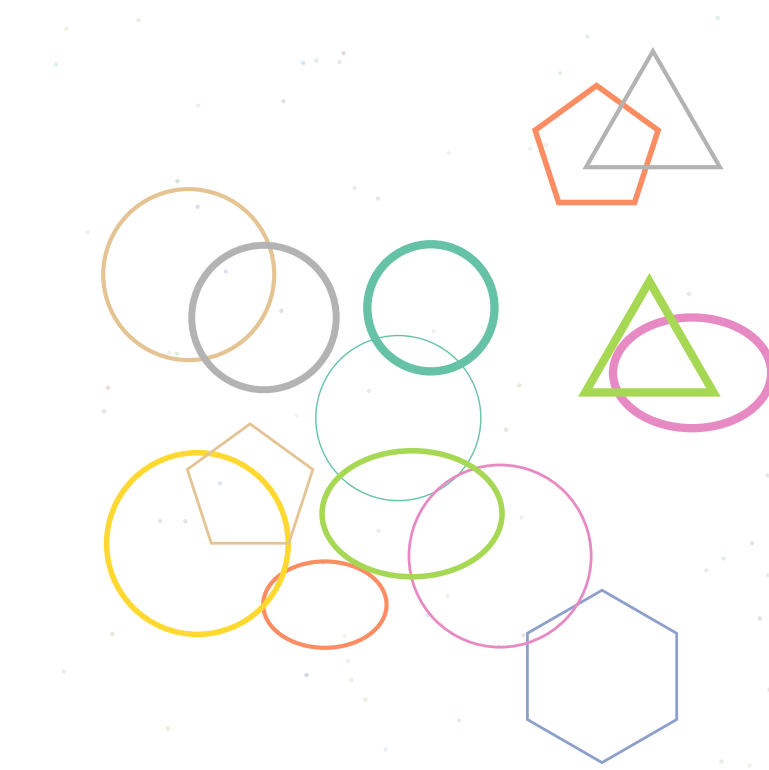[{"shape": "circle", "thickness": 0.5, "radius": 0.54, "center": [0.517, 0.457]}, {"shape": "circle", "thickness": 3, "radius": 0.41, "center": [0.56, 0.6]}, {"shape": "oval", "thickness": 1.5, "radius": 0.4, "center": [0.422, 0.215]}, {"shape": "pentagon", "thickness": 2, "radius": 0.42, "center": [0.775, 0.805]}, {"shape": "hexagon", "thickness": 1, "radius": 0.56, "center": [0.782, 0.122]}, {"shape": "oval", "thickness": 3, "radius": 0.51, "center": [0.899, 0.516]}, {"shape": "circle", "thickness": 1, "radius": 0.59, "center": [0.649, 0.278]}, {"shape": "oval", "thickness": 2, "radius": 0.58, "center": [0.535, 0.333]}, {"shape": "triangle", "thickness": 3, "radius": 0.48, "center": [0.843, 0.538]}, {"shape": "circle", "thickness": 2, "radius": 0.59, "center": [0.256, 0.294]}, {"shape": "pentagon", "thickness": 1, "radius": 0.43, "center": [0.325, 0.364]}, {"shape": "circle", "thickness": 1.5, "radius": 0.56, "center": [0.245, 0.643]}, {"shape": "circle", "thickness": 2.5, "radius": 0.47, "center": [0.343, 0.588]}, {"shape": "triangle", "thickness": 1.5, "radius": 0.5, "center": [0.848, 0.833]}]